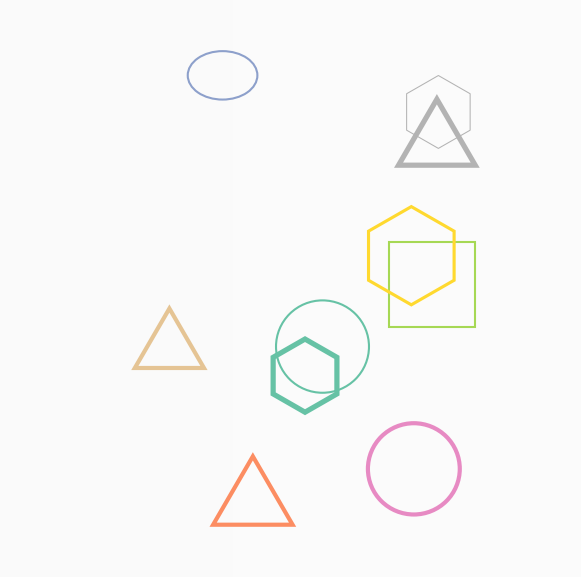[{"shape": "circle", "thickness": 1, "radius": 0.4, "center": [0.555, 0.399]}, {"shape": "hexagon", "thickness": 2.5, "radius": 0.32, "center": [0.525, 0.349]}, {"shape": "triangle", "thickness": 2, "radius": 0.39, "center": [0.435, 0.13]}, {"shape": "oval", "thickness": 1, "radius": 0.3, "center": [0.383, 0.869]}, {"shape": "circle", "thickness": 2, "radius": 0.4, "center": [0.712, 0.187]}, {"shape": "square", "thickness": 1, "radius": 0.37, "center": [0.743, 0.507]}, {"shape": "hexagon", "thickness": 1.5, "radius": 0.43, "center": [0.708, 0.556]}, {"shape": "triangle", "thickness": 2, "radius": 0.34, "center": [0.291, 0.396]}, {"shape": "triangle", "thickness": 2.5, "radius": 0.38, "center": [0.752, 0.751]}, {"shape": "hexagon", "thickness": 0.5, "radius": 0.32, "center": [0.754, 0.805]}]